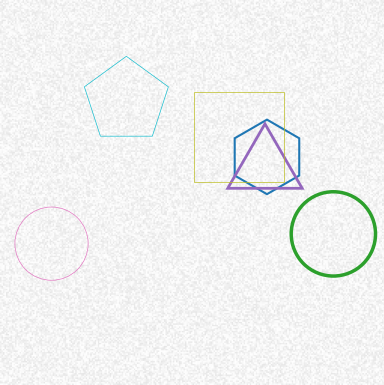[{"shape": "hexagon", "thickness": 1.5, "radius": 0.48, "center": [0.693, 0.592]}, {"shape": "circle", "thickness": 2.5, "radius": 0.55, "center": [0.866, 0.392]}, {"shape": "triangle", "thickness": 2, "radius": 0.56, "center": [0.688, 0.567]}, {"shape": "circle", "thickness": 0.5, "radius": 0.48, "center": [0.134, 0.367]}, {"shape": "square", "thickness": 0.5, "radius": 0.58, "center": [0.622, 0.645]}, {"shape": "pentagon", "thickness": 0.5, "radius": 0.57, "center": [0.328, 0.739]}]